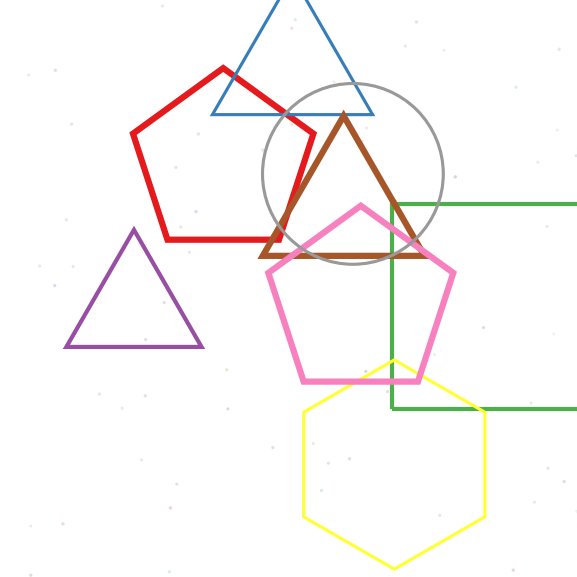[{"shape": "pentagon", "thickness": 3, "radius": 0.82, "center": [0.387, 0.717]}, {"shape": "triangle", "thickness": 1.5, "radius": 0.8, "center": [0.507, 0.881]}, {"shape": "square", "thickness": 2, "radius": 0.89, "center": [0.857, 0.468]}, {"shape": "triangle", "thickness": 2, "radius": 0.68, "center": [0.232, 0.466]}, {"shape": "hexagon", "thickness": 1.5, "radius": 0.91, "center": [0.683, 0.195]}, {"shape": "triangle", "thickness": 3, "radius": 0.81, "center": [0.595, 0.637]}, {"shape": "pentagon", "thickness": 3, "radius": 0.84, "center": [0.625, 0.475]}, {"shape": "circle", "thickness": 1.5, "radius": 0.78, "center": [0.611, 0.698]}]